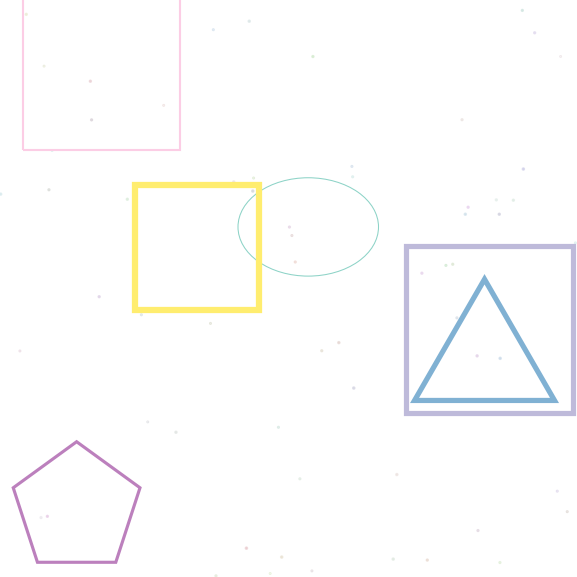[{"shape": "oval", "thickness": 0.5, "radius": 0.61, "center": [0.534, 0.606]}, {"shape": "square", "thickness": 2.5, "radius": 0.72, "center": [0.847, 0.429]}, {"shape": "triangle", "thickness": 2.5, "radius": 0.7, "center": [0.839, 0.376]}, {"shape": "square", "thickness": 1, "radius": 0.68, "center": [0.176, 0.875]}, {"shape": "pentagon", "thickness": 1.5, "radius": 0.58, "center": [0.133, 0.119]}, {"shape": "square", "thickness": 3, "radius": 0.54, "center": [0.341, 0.571]}]